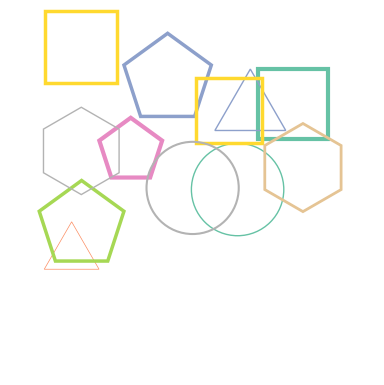[{"shape": "circle", "thickness": 1, "radius": 0.6, "center": [0.617, 0.508]}, {"shape": "square", "thickness": 3, "radius": 0.45, "center": [0.761, 0.731]}, {"shape": "triangle", "thickness": 0.5, "radius": 0.41, "center": [0.186, 0.342]}, {"shape": "pentagon", "thickness": 2.5, "radius": 0.6, "center": [0.435, 0.794]}, {"shape": "triangle", "thickness": 1, "radius": 0.53, "center": [0.65, 0.714]}, {"shape": "pentagon", "thickness": 3, "radius": 0.43, "center": [0.34, 0.608]}, {"shape": "pentagon", "thickness": 2.5, "radius": 0.58, "center": [0.212, 0.416]}, {"shape": "square", "thickness": 2.5, "radius": 0.47, "center": [0.21, 0.878]}, {"shape": "square", "thickness": 2.5, "radius": 0.43, "center": [0.594, 0.713]}, {"shape": "hexagon", "thickness": 2, "radius": 0.57, "center": [0.787, 0.565]}, {"shape": "hexagon", "thickness": 1, "radius": 0.57, "center": [0.211, 0.608]}, {"shape": "circle", "thickness": 1.5, "radius": 0.6, "center": [0.5, 0.512]}]